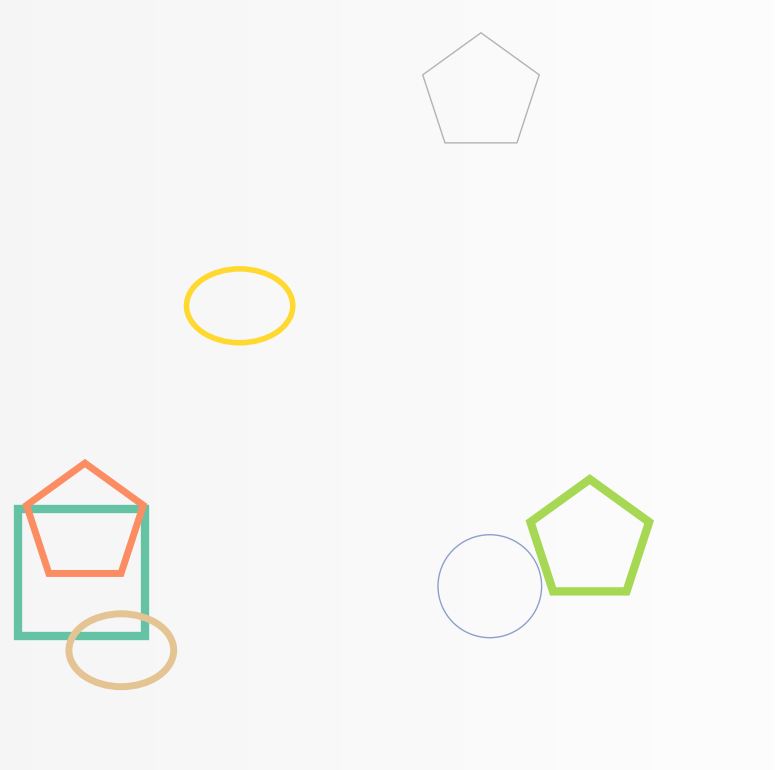[{"shape": "square", "thickness": 3, "radius": 0.41, "center": [0.105, 0.256]}, {"shape": "pentagon", "thickness": 2.5, "radius": 0.4, "center": [0.11, 0.319]}, {"shape": "circle", "thickness": 0.5, "radius": 0.33, "center": [0.632, 0.239]}, {"shape": "pentagon", "thickness": 3, "radius": 0.4, "center": [0.761, 0.297]}, {"shape": "oval", "thickness": 2, "radius": 0.34, "center": [0.309, 0.603]}, {"shape": "oval", "thickness": 2.5, "radius": 0.34, "center": [0.157, 0.156]}, {"shape": "pentagon", "thickness": 0.5, "radius": 0.4, "center": [0.621, 0.878]}]